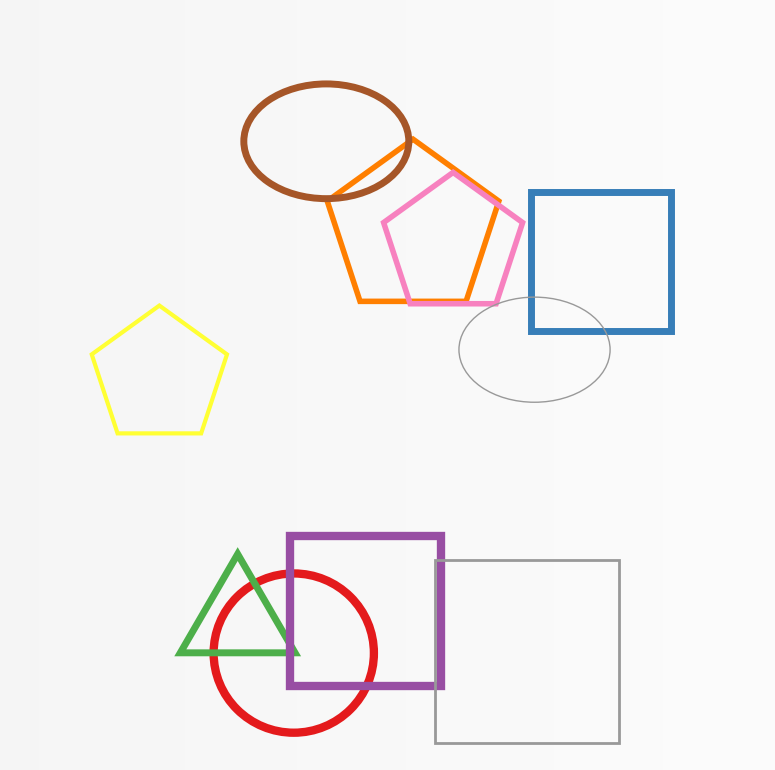[{"shape": "circle", "thickness": 3, "radius": 0.52, "center": [0.379, 0.152]}, {"shape": "square", "thickness": 2.5, "radius": 0.45, "center": [0.775, 0.66]}, {"shape": "triangle", "thickness": 2.5, "radius": 0.43, "center": [0.307, 0.195]}, {"shape": "square", "thickness": 3, "radius": 0.49, "center": [0.471, 0.207]}, {"shape": "pentagon", "thickness": 2, "radius": 0.58, "center": [0.533, 0.703]}, {"shape": "pentagon", "thickness": 1.5, "radius": 0.46, "center": [0.206, 0.511]}, {"shape": "oval", "thickness": 2.5, "radius": 0.53, "center": [0.421, 0.817]}, {"shape": "pentagon", "thickness": 2, "radius": 0.47, "center": [0.585, 0.682]}, {"shape": "oval", "thickness": 0.5, "radius": 0.49, "center": [0.69, 0.546]}, {"shape": "square", "thickness": 1, "radius": 0.6, "center": [0.68, 0.153]}]